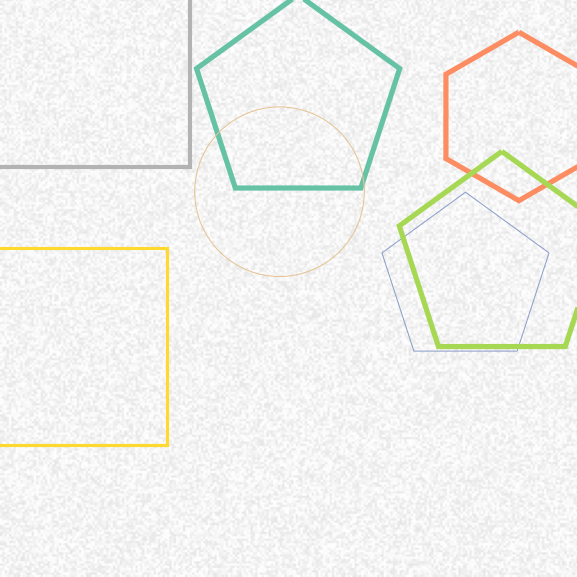[{"shape": "pentagon", "thickness": 2.5, "radius": 0.92, "center": [0.516, 0.823]}, {"shape": "hexagon", "thickness": 2.5, "radius": 0.73, "center": [0.899, 0.798]}, {"shape": "pentagon", "thickness": 0.5, "radius": 0.76, "center": [0.806, 0.514]}, {"shape": "pentagon", "thickness": 2.5, "radius": 0.93, "center": [0.869, 0.55]}, {"shape": "square", "thickness": 1.5, "radius": 0.85, "center": [0.119, 0.4]}, {"shape": "circle", "thickness": 0.5, "radius": 0.73, "center": [0.484, 0.667]}, {"shape": "square", "thickness": 2, "radius": 0.86, "center": [0.156, 0.883]}]